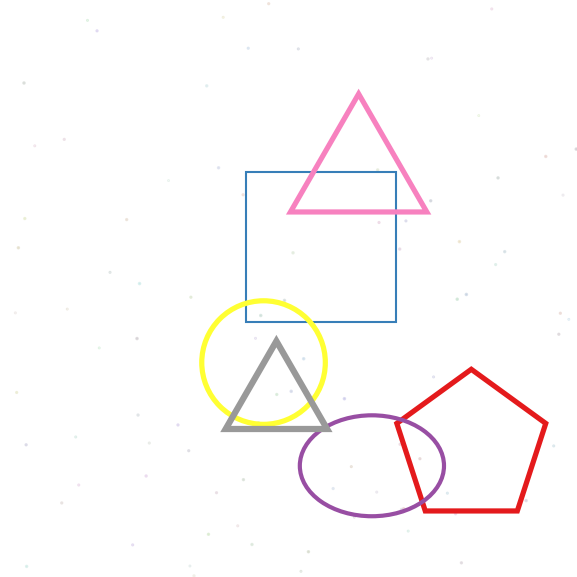[{"shape": "pentagon", "thickness": 2.5, "radius": 0.68, "center": [0.816, 0.224]}, {"shape": "square", "thickness": 1, "radius": 0.65, "center": [0.556, 0.571]}, {"shape": "oval", "thickness": 2, "radius": 0.62, "center": [0.644, 0.193]}, {"shape": "circle", "thickness": 2.5, "radius": 0.53, "center": [0.456, 0.371]}, {"shape": "triangle", "thickness": 2.5, "radius": 0.68, "center": [0.621, 0.7]}, {"shape": "triangle", "thickness": 3, "radius": 0.51, "center": [0.479, 0.307]}]